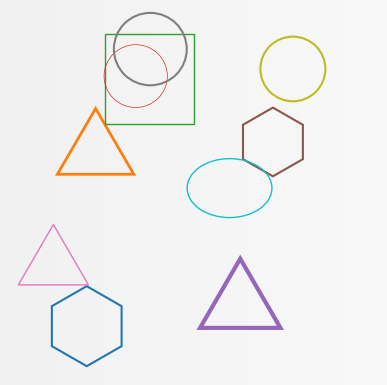[{"shape": "hexagon", "thickness": 1.5, "radius": 0.52, "center": [0.224, 0.153]}, {"shape": "triangle", "thickness": 2, "radius": 0.57, "center": [0.247, 0.604]}, {"shape": "square", "thickness": 1, "radius": 0.58, "center": [0.386, 0.795]}, {"shape": "circle", "thickness": 0.5, "radius": 0.41, "center": [0.35, 0.802]}, {"shape": "triangle", "thickness": 3, "radius": 0.6, "center": [0.62, 0.208]}, {"shape": "hexagon", "thickness": 1.5, "radius": 0.45, "center": [0.704, 0.631]}, {"shape": "triangle", "thickness": 1, "radius": 0.52, "center": [0.138, 0.312]}, {"shape": "circle", "thickness": 1.5, "radius": 0.47, "center": [0.388, 0.873]}, {"shape": "circle", "thickness": 1.5, "radius": 0.42, "center": [0.756, 0.821]}, {"shape": "oval", "thickness": 1, "radius": 0.55, "center": [0.592, 0.511]}]